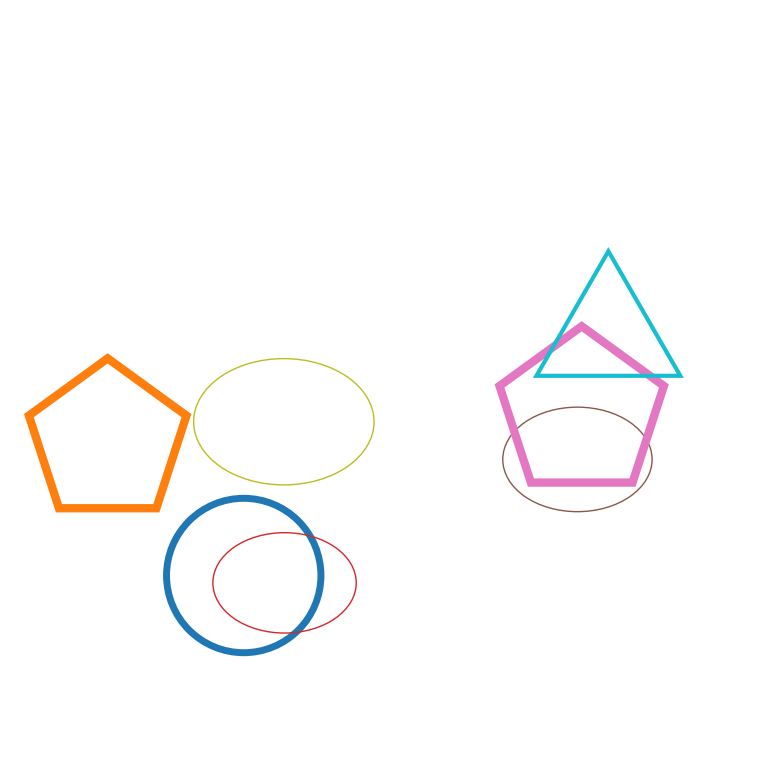[{"shape": "circle", "thickness": 2.5, "radius": 0.5, "center": [0.317, 0.253]}, {"shape": "pentagon", "thickness": 3, "radius": 0.54, "center": [0.14, 0.427]}, {"shape": "oval", "thickness": 0.5, "radius": 0.47, "center": [0.37, 0.243]}, {"shape": "oval", "thickness": 0.5, "radius": 0.48, "center": [0.75, 0.403]}, {"shape": "pentagon", "thickness": 3, "radius": 0.56, "center": [0.755, 0.464]}, {"shape": "oval", "thickness": 0.5, "radius": 0.59, "center": [0.369, 0.452]}, {"shape": "triangle", "thickness": 1.5, "radius": 0.54, "center": [0.79, 0.566]}]